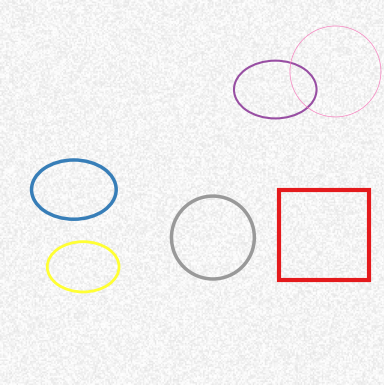[{"shape": "square", "thickness": 3, "radius": 0.58, "center": [0.841, 0.39]}, {"shape": "oval", "thickness": 2.5, "radius": 0.55, "center": [0.192, 0.508]}, {"shape": "oval", "thickness": 1.5, "radius": 0.54, "center": [0.715, 0.767]}, {"shape": "oval", "thickness": 2, "radius": 0.47, "center": [0.216, 0.307]}, {"shape": "circle", "thickness": 0.5, "radius": 0.59, "center": [0.871, 0.814]}, {"shape": "circle", "thickness": 2.5, "radius": 0.54, "center": [0.553, 0.383]}]